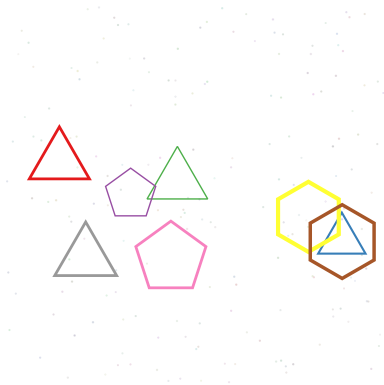[{"shape": "triangle", "thickness": 2, "radius": 0.45, "center": [0.154, 0.58]}, {"shape": "triangle", "thickness": 1.5, "radius": 0.36, "center": [0.888, 0.377]}, {"shape": "triangle", "thickness": 1, "radius": 0.45, "center": [0.461, 0.529]}, {"shape": "pentagon", "thickness": 1, "radius": 0.34, "center": [0.339, 0.495]}, {"shape": "hexagon", "thickness": 3, "radius": 0.46, "center": [0.801, 0.437]}, {"shape": "hexagon", "thickness": 2.5, "radius": 0.48, "center": [0.889, 0.372]}, {"shape": "pentagon", "thickness": 2, "radius": 0.48, "center": [0.444, 0.33]}, {"shape": "triangle", "thickness": 2, "radius": 0.46, "center": [0.223, 0.331]}]